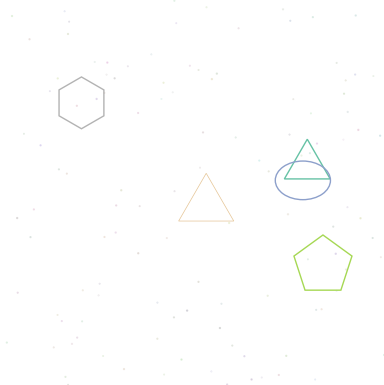[{"shape": "triangle", "thickness": 1, "radius": 0.34, "center": [0.798, 0.57]}, {"shape": "oval", "thickness": 1, "radius": 0.36, "center": [0.787, 0.532]}, {"shape": "pentagon", "thickness": 1, "radius": 0.4, "center": [0.839, 0.31]}, {"shape": "triangle", "thickness": 0.5, "radius": 0.41, "center": [0.536, 0.467]}, {"shape": "hexagon", "thickness": 1, "radius": 0.34, "center": [0.212, 0.733]}]